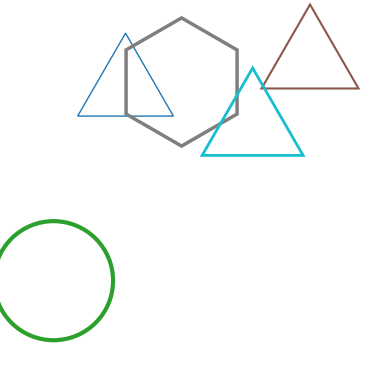[{"shape": "triangle", "thickness": 1, "radius": 0.72, "center": [0.326, 0.77]}, {"shape": "circle", "thickness": 3, "radius": 0.77, "center": [0.139, 0.271]}, {"shape": "triangle", "thickness": 1.5, "radius": 0.73, "center": [0.805, 0.843]}, {"shape": "hexagon", "thickness": 2.5, "radius": 0.83, "center": [0.472, 0.787]}, {"shape": "triangle", "thickness": 2, "radius": 0.76, "center": [0.656, 0.672]}]